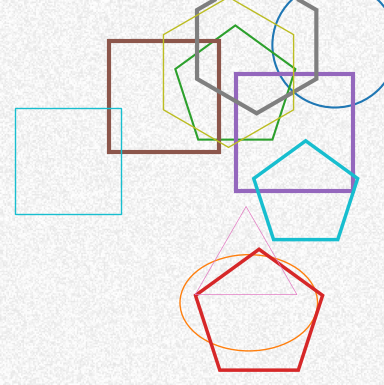[{"shape": "circle", "thickness": 1.5, "radius": 0.81, "center": [0.87, 0.883]}, {"shape": "oval", "thickness": 1, "radius": 0.89, "center": [0.646, 0.214]}, {"shape": "pentagon", "thickness": 1.5, "radius": 0.82, "center": [0.611, 0.77]}, {"shape": "pentagon", "thickness": 2.5, "radius": 0.87, "center": [0.673, 0.179]}, {"shape": "square", "thickness": 3, "radius": 0.76, "center": [0.766, 0.657]}, {"shape": "square", "thickness": 3, "radius": 0.72, "center": [0.426, 0.75]}, {"shape": "triangle", "thickness": 0.5, "radius": 0.76, "center": [0.639, 0.311]}, {"shape": "hexagon", "thickness": 3, "radius": 0.89, "center": [0.667, 0.885]}, {"shape": "hexagon", "thickness": 1, "radius": 0.98, "center": [0.594, 0.812]}, {"shape": "pentagon", "thickness": 2.5, "radius": 0.71, "center": [0.794, 0.492]}, {"shape": "square", "thickness": 1, "radius": 0.69, "center": [0.177, 0.581]}]